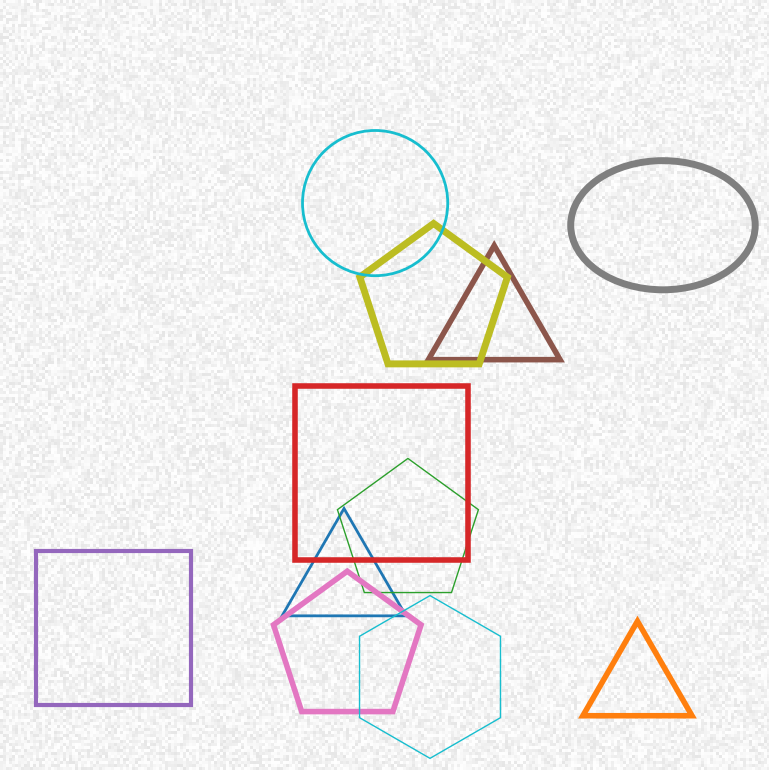[{"shape": "triangle", "thickness": 1, "radius": 0.46, "center": [0.447, 0.247]}, {"shape": "triangle", "thickness": 2, "radius": 0.41, "center": [0.828, 0.111]}, {"shape": "pentagon", "thickness": 0.5, "radius": 0.48, "center": [0.53, 0.308]}, {"shape": "square", "thickness": 2, "radius": 0.56, "center": [0.496, 0.386]}, {"shape": "square", "thickness": 1.5, "radius": 0.5, "center": [0.148, 0.184]}, {"shape": "triangle", "thickness": 2, "radius": 0.49, "center": [0.642, 0.582]}, {"shape": "pentagon", "thickness": 2, "radius": 0.5, "center": [0.451, 0.157]}, {"shape": "oval", "thickness": 2.5, "radius": 0.6, "center": [0.861, 0.707]}, {"shape": "pentagon", "thickness": 2.5, "radius": 0.5, "center": [0.563, 0.609]}, {"shape": "circle", "thickness": 1, "radius": 0.47, "center": [0.487, 0.736]}, {"shape": "hexagon", "thickness": 0.5, "radius": 0.53, "center": [0.558, 0.121]}]